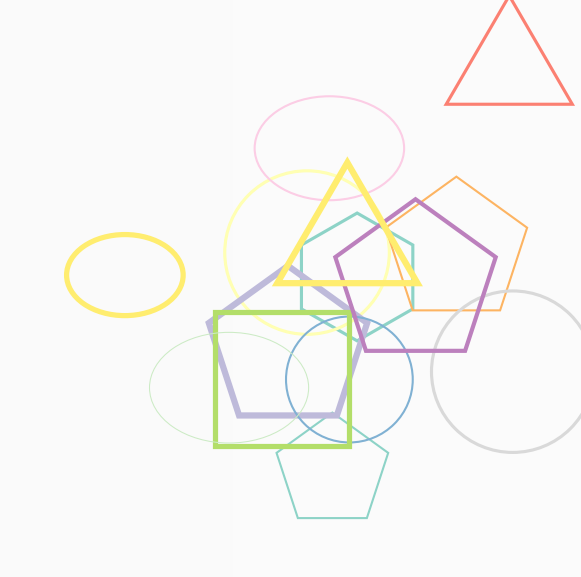[{"shape": "pentagon", "thickness": 1, "radius": 0.5, "center": [0.572, 0.184]}, {"shape": "hexagon", "thickness": 1.5, "radius": 0.55, "center": [0.614, 0.52]}, {"shape": "circle", "thickness": 1.5, "radius": 0.71, "center": [0.528, 0.562]}, {"shape": "pentagon", "thickness": 3, "radius": 0.72, "center": [0.495, 0.396]}, {"shape": "triangle", "thickness": 1.5, "radius": 0.63, "center": [0.876, 0.881]}, {"shape": "circle", "thickness": 1, "radius": 0.55, "center": [0.601, 0.342]}, {"shape": "pentagon", "thickness": 1, "radius": 0.64, "center": [0.785, 0.565]}, {"shape": "square", "thickness": 2.5, "radius": 0.58, "center": [0.485, 0.343]}, {"shape": "oval", "thickness": 1, "radius": 0.64, "center": [0.567, 0.742]}, {"shape": "circle", "thickness": 1.5, "radius": 0.7, "center": [0.882, 0.356]}, {"shape": "pentagon", "thickness": 2, "radius": 0.73, "center": [0.715, 0.509]}, {"shape": "oval", "thickness": 0.5, "radius": 0.68, "center": [0.394, 0.328]}, {"shape": "oval", "thickness": 2.5, "radius": 0.5, "center": [0.215, 0.523]}, {"shape": "triangle", "thickness": 3, "radius": 0.7, "center": [0.598, 0.578]}]